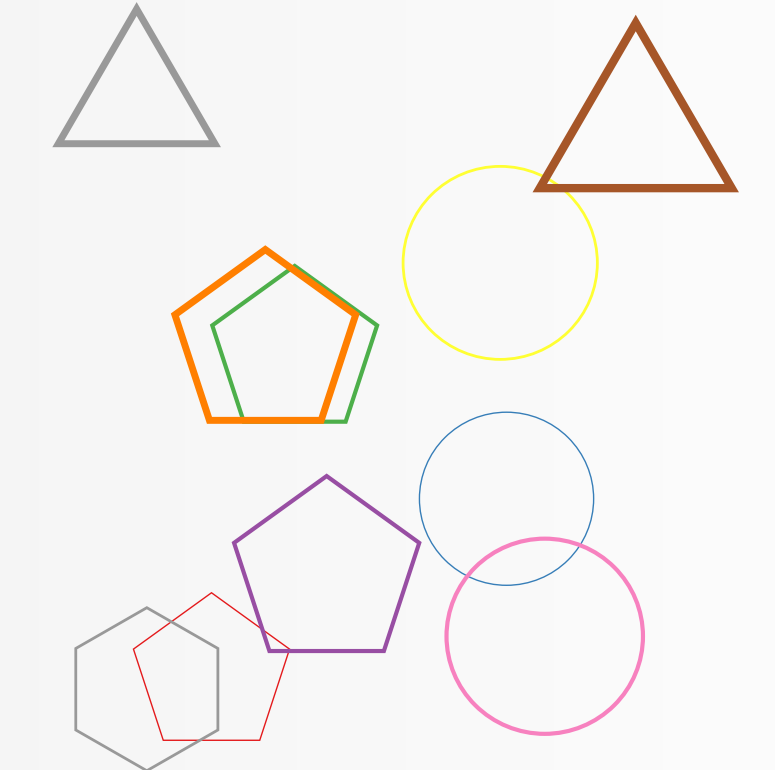[{"shape": "pentagon", "thickness": 0.5, "radius": 0.53, "center": [0.273, 0.124]}, {"shape": "circle", "thickness": 0.5, "radius": 0.56, "center": [0.654, 0.352]}, {"shape": "pentagon", "thickness": 1.5, "radius": 0.56, "center": [0.38, 0.543]}, {"shape": "pentagon", "thickness": 1.5, "radius": 0.63, "center": [0.421, 0.256]}, {"shape": "pentagon", "thickness": 2.5, "radius": 0.61, "center": [0.342, 0.553]}, {"shape": "circle", "thickness": 1, "radius": 0.63, "center": [0.645, 0.659]}, {"shape": "triangle", "thickness": 3, "radius": 0.71, "center": [0.82, 0.827]}, {"shape": "circle", "thickness": 1.5, "radius": 0.63, "center": [0.703, 0.174]}, {"shape": "hexagon", "thickness": 1, "radius": 0.53, "center": [0.189, 0.105]}, {"shape": "triangle", "thickness": 2.5, "radius": 0.58, "center": [0.176, 0.872]}]